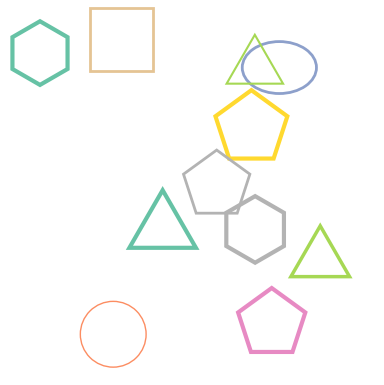[{"shape": "triangle", "thickness": 3, "radius": 0.5, "center": [0.422, 0.406]}, {"shape": "hexagon", "thickness": 3, "radius": 0.41, "center": [0.104, 0.862]}, {"shape": "circle", "thickness": 1, "radius": 0.43, "center": [0.294, 0.132]}, {"shape": "oval", "thickness": 2, "radius": 0.48, "center": [0.726, 0.825]}, {"shape": "pentagon", "thickness": 3, "radius": 0.46, "center": [0.706, 0.16]}, {"shape": "triangle", "thickness": 2.5, "radius": 0.44, "center": [0.832, 0.325]}, {"shape": "triangle", "thickness": 1.5, "radius": 0.42, "center": [0.662, 0.825]}, {"shape": "pentagon", "thickness": 3, "radius": 0.49, "center": [0.653, 0.668]}, {"shape": "square", "thickness": 2, "radius": 0.41, "center": [0.316, 0.897]}, {"shape": "pentagon", "thickness": 2, "radius": 0.45, "center": [0.563, 0.52]}, {"shape": "hexagon", "thickness": 3, "radius": 0.43, "center": [0.663, 0.404]}]